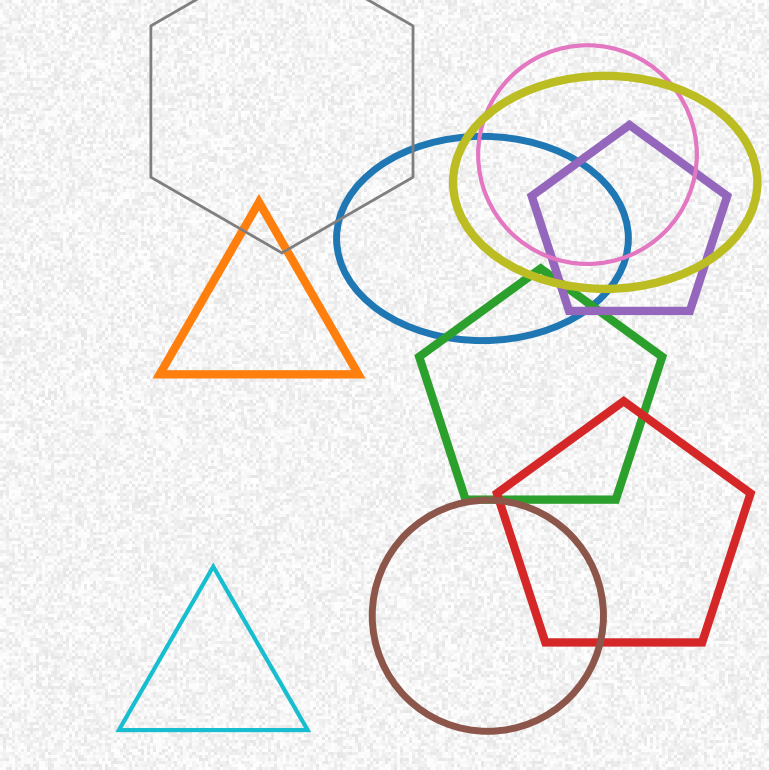[{"shape": "oval", "thickness": 2.5, "radius": 0.95, "center": [0.627, 0.69]}, {"shape": "triangle", "thickness": 3, "radius": 0.74, "center": [0.336, 0.588]}, {"shape": "pentagon", "thickness": 3, "radius": 0.83, "center": [0.702, 0.485]}, {"shape": "pentagon", "thickness": 3, "radius": 0.87, "center": [0.81, 0.306]}, {"shape": "pentagon", "thickness": 3, "radius": 0.67, "center": [0.817, 0.704]}, {"shape": "circle", "thickness": 2.5, "radius": 0.75, "center": [0.634, 0.2]}, {"shape": "circle", "thickness": 1.5, "radius": 0.71, "center": [0.763, 0.799]}, {"shape": "hexagon", "thickness": 1, "radius": 0.98, "center": [0.366, 0.868]}, {"shape": "oval", "thickness": 3, "radius": 0.99, "center": [0.786, 0.763]}, {"shape": "triangle", "thickness": 1.5, "radius": 0.71, "center": [0.277, 0.123]}]